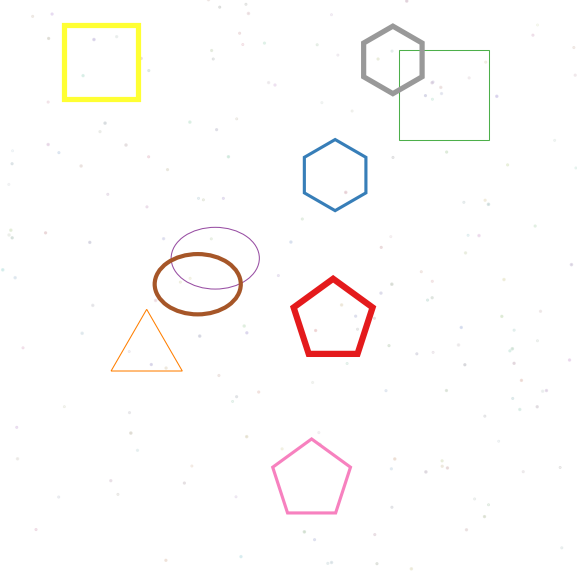[{"shape": "pentagon", "thickness": 3, "radius": 0.36, "center": [0.577, 0.445]}, {"shape": "hexagon", "thickness": 1.5, "radius": 0.31, "center": [0.58, 0.696]}, {"shape": "square", "thickness": 0.5, "radius": 0.39, "center": [0.769, 0.835]}, {"shape": "oval", "thickness": 0.5, "radius": 0.38, "center": [0.373, 0.552]}, {"shape": "triangle", "thickness": 0.5, "radius": 0.36, "center": [0.254, 0.392]}, {"shape": "square", "thickness": 2.5, "radius": 0.32, "center": [0.175, 0.892]}, {"shape": "oval", "thickness": 2, "radius": 0.37, "center": [0.342, 0.507]}, {"shape": "pentagon", "thickness": 1.5, "radius": 0.35, "center": [0.54, 0.168]}, {"shape": "hexagon", "thickness": 2.5, "radius": 0.29, "center": [0.68, 0.895]}]